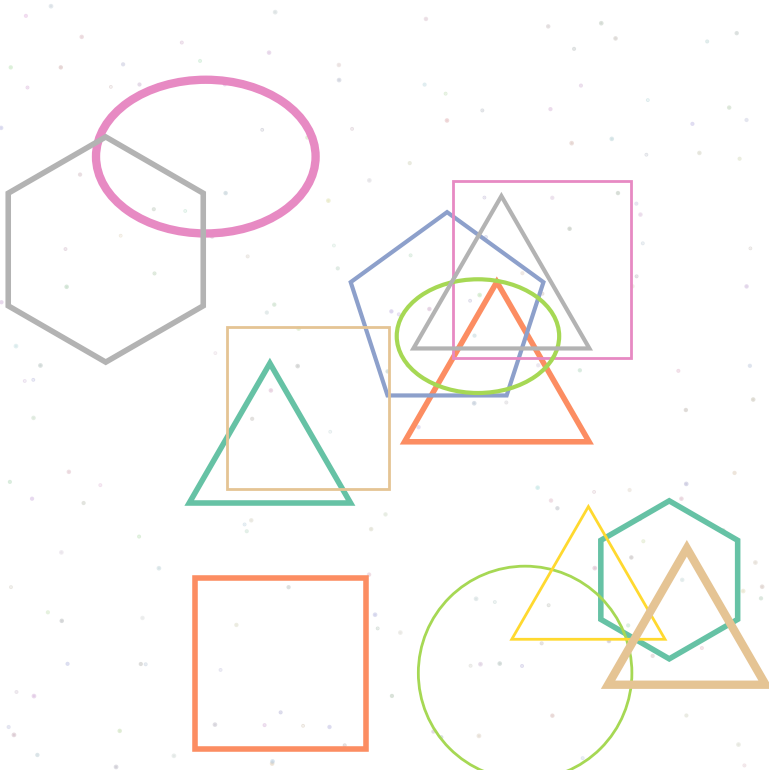[{"shape": "triangle", "thickness": 2, "radius": 0.6, "center": [0.351, 0.407]}, {"shape": "hexagon", "thickness": 2, "radius": 0.51, "center": [0.869, 0.247]}, {"shape": "triangle", "thickness": 2, "radius": 0.69, "center": [0.645, 0.495]}, {"shape": "square", "thickness": 2, "radius": 0.55, "center": [0.365, 0.139]}, {"shape": "pentagon", "thickness": 1.5, "radius": 0.66, "center": [0.581, 0.593]}, {"shape": "square", "thickness": 1, "radius": 0.58, "center": [0.704, 0.65]}, {"shape": "oval", "thickness": 3, "radius": 0.71, "center": [0.267, 0.797]}, {"shape": "circle", "thickness": 1, "radius": 0.69, "center": [0.682, 0.126]}, {"shape": "oval", "thickness": 1.5, "radius": 0.53, "center": [0.621, 0.563]}, {"shape": "triangle", "thickness": 1, "radius": 0.57, "center": [0.764, 0.227]}, {"shape": "triangle", "thickness": 3, "radius": 0.59, "center": [0.892, 0.17]}, {"shape": "square", "thickness": 1, "radius": 0.53, "center": [0.4, 0.47]}, {"shape": "triangle", "thickness": 1.5, "radius": 0.66, "center": [0.651, 0.613]}, {"shape": "hexagon", "thickness": 2, "radius": 0.73, "center": [0.137, 0.676]}]